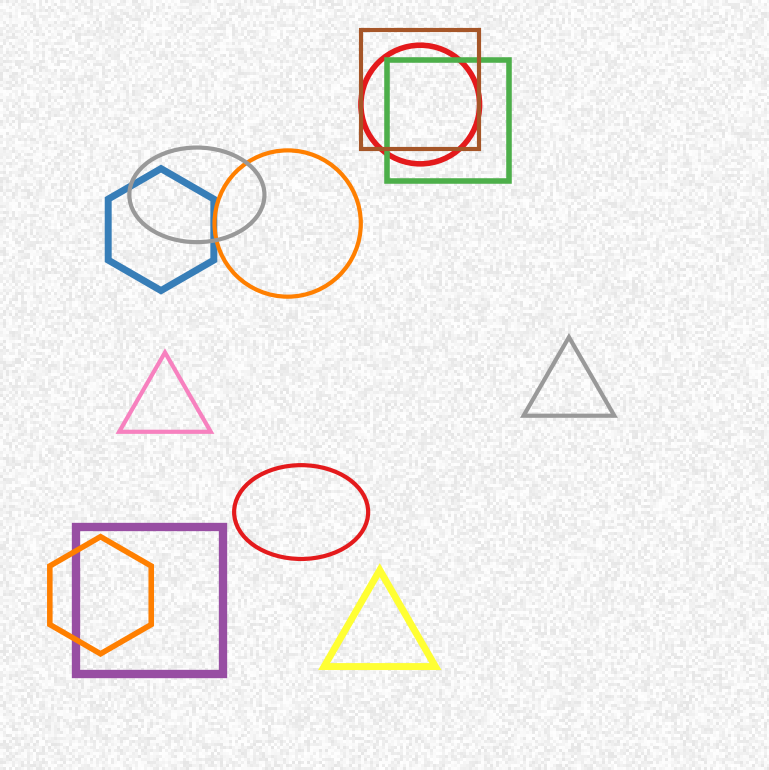[{"shape": "oval", "thickness": 1.5, "radius": 0.44, "center": [0.391, 0.335]}, {"shape": "circle", "thickness": 2, "radius": 0.39, "center": [0.546, 0.864]}, {"shape": "hexagon", "thickness": 2.5, "radius": 0.4, "center": [0.209, 0.702]}, {"shape": "square", "thickness": 2, "radius": 0.39, "center": [0.582, 0.844]}, {"shape": "square", "thickness": 3, "radius": 0.48, "center": [0.194, 0.22]}, {"shape": "circle", "thickness": 1.5, "radius": 0.48, "center": [0.374, 0.71]}, {"shape": "hexagon", "thickness": 2, "radius": 0.38, "center": [0.131, 0.227]}, {"shape": "triangle", "thickness": 2.5, "radius": 0.42, "center": [0.493, 0.176]}, {"shape": "square", "thickness": 1.5, "radius": 0.39, "center": [0.545, 0.884]}, {"shape": "triangle", "thickness": 1.5, "radius": 0.34, "center": [0.214, 0.474]}, {"shape": "triangle", "thickness": 1.5, "radius": 0.34, "center": [0.739, 0.494]}, {"shape": "oval", "thickness": 1.5, "radius": 0.44, "center": [0.256, 0.747]}]